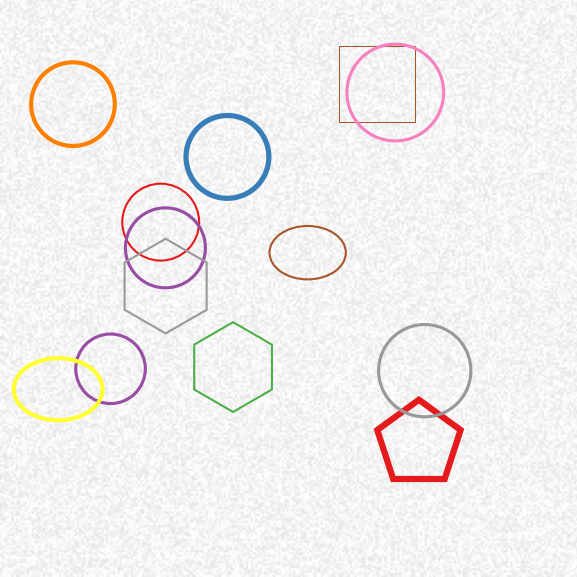[{"shape": "pentagon", "thickness": 3, "radius": 0.38, "center": [0.725, 0.231]}, {"shape": "circle", "thickness": 1, "radius": 0.33, "center": [0.278, 0.614]}, {"shape": "circle", "thickness": 2.5, "radius": 0.36, "center": [0.394, 0.727]}, {"shape": "hexagon", "thickness": 1, "radius": 0.39, "center": [0.404, 0.364]}, {"shape": "circle", "thickness": 1.5, "radius": 0.3, "center": [0.191, 0.361]}, {"shape": "circle", "thickness": 1.5, "radius": 0.35, "center": [0.286, 0.57]}, {"shape": "circle", "thickness": 2, "radius": 0.36, "center": [0.126, 0.819]}, {"shape": "oval", "thickness": 2, "radius": 0.38, "center": [0.101, 0.325]}, {"shape": "square", "thickness": 0.5, "radius": 0.33, "center": [0.653, 0.853]}, {"shape": "oval", "thickness": 1, "radius": 0.33, "center": [0.533, 0.562]}, {"shape": "circle", "thickness": 1.5, "radius": 0.42, "center": [0.684, 0.839]}, {"shape": "hexagon", "thickness": 1, "radius": 0.41, "center": [0.287, 0.504]}, {"shape": "circle", "thickness": 1.5, "radius": 0.4, "center": [0.735, 0.357]}]